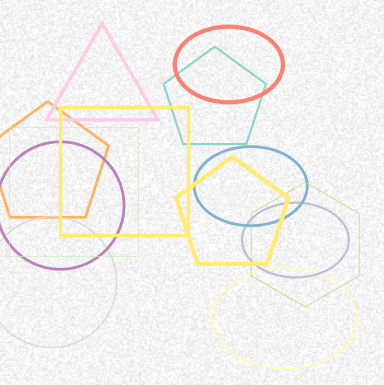[{"shape": "pentagon", "thickness": 1.5, "radius": 0.7, "center": [0.558, 0.739]}, {"shape": "oval", "thickness": 1, "radius": 0.94, "center": [0.74, 0.174]}, {"shape": "oval", "thickness": 1.5, "radius": 0.69, "center": [0.767, 0.376]}, {"shape": "oval", "thickness": 3, "radius": 0.7, "center": [0.594, 0.833]}, {"shape": "oval", "thickness": 2, "radius": 0.73, "center": [0.651, 0.517]}, {"shape": "pentagon", "thickness": 2, "radius": 0.83, "center": [0.124, 0.57]}, {"shape": "hexagon", "thickness": 0.5, "radius": 0.81, "center": [0.793, 0.365]}, {"shape": "triangle", "thickness": 2.5, "radius": 0.83, "center": [0.265, 0.773]}, {"shape": "circle", "thickness": 1, "radius": 0.85, "center": [0.133, 0.267]}, {"shape": "circle", "thickness": 2, "radius": 0.83, "center": [0.157, 0.466]}, {"shape": "square", "thickness": 0.5, "radius": 0.84, "center": [0.191, 0.503]}, {"shape": "pentagon", "thickness": 3, "radius": 0.77, "center": [0.604, 0.439]}, {"shape": "square", "thickness": 2.5, "radius": 0.83, "center": [0.323, 0.555]}]